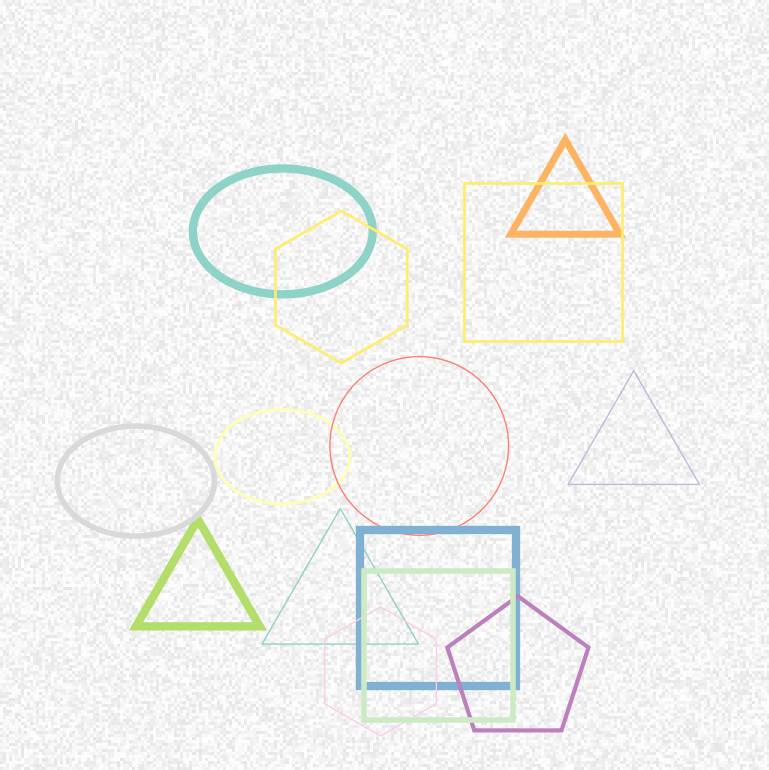[{"shape": "triangle", "thickness": 0.5, "radius": 0.59, "center": [0.442, 0.222]}, {"shape": "oval", "thickness": 3, "radius": 0.58, "center": [0.367, 0.699]}, {"shape": "oval", "thickness": 1, "radius": 0.44, "center": [0.367, 0.407]}, {"shape": "triangle", "thickness": 0.5, "radius": 0.49, "center": [0.823, 0.42]}, {"shape": "circle", "thickness": 0.5, "radius": 0.58, "center": [0.544, 0.421]}, {"shape": "square", "thickness": 3, "radius": 0.51, "center": [0.568, 0.21]}, {"shape": "triangle", "thickness": 2.5, "radius": 0.41, "center": [0.734, 0.737]}, {"shape": "triangle", "thickness": 3, "radius": 0.46, "center": [0.257, 0.233]}, {"shape": "hexagon", "thickness": 0.5, "radius": 0.42, "center": [0.494, 0.128]}, {"shape": "oval", "thickness": 2, "radius": 0.51, "center": [0.176, 0.375]}, {"shape": "pentagon", "thickness": 1.5, "radius": 0.48, "center": [0.673, 0.129]}, {"shape": "square", "thickness": 2, "radius": 0.48, "center": [0.569, 0.162]}, {"shape": "hexagon", "thickness": 1, "radius": 0.49, "center": [0.443, 0.627]}, {"shape": "square", "thickness": 1, "radius": 0.51, "center": [0.705, 0.66]}]